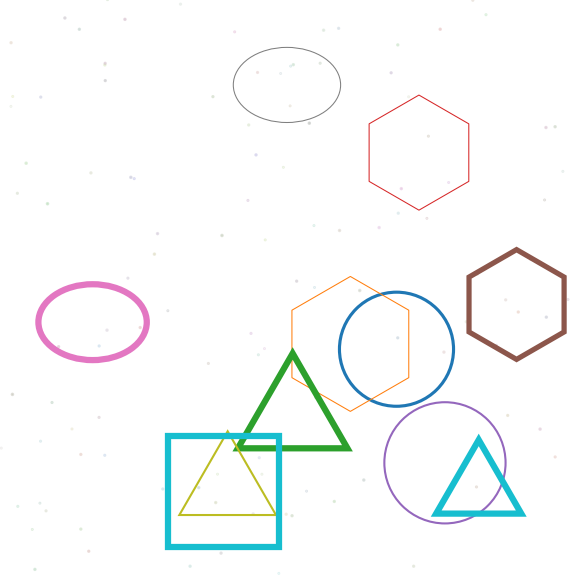[{"shape": "circle", "thickness": 1.5, "radius": 0.49, "center": [0.687, 0.394]}, {"shape": "hexagon", "thickness": 0.5, "radius": 0.58, "center": [0.607, 0.404]}, {"shape": "triangle", "thickness": 3, "radius": 0.55, "center": [0.507, 0.278]}, {"shape": "hexagon", "thickness": 0.5, "radius": 0.5, "center": [0.725, 0.735]}, {"shape": "circle", "thickness": 1, "radius": 0.52, "center": [0.77, 0.198]}, {"shape": "hexagon", "thickness": 2.5, "radius": 0.48, "center": [0.894, 0.472]}, {"shape": "oval", "thickness": 3, "radius": 0.47, "center": [0.16, 0.441]}, {"shape": "oval", "thickness": 0.5, "radius": 0.46, "center": [0.497, 0.852]}, {"shape": "triangle", "thickness": 1, "radius": 0.48, "center": [0.394, 0.156]}, {"shape": "square", "thickness": 3, "radius": 0.48, "center": [0.387, 0.148]}, {"shape": "triangle", "thickness": 3, "radius": 0.43, "center": [0.829, 0.152]}]